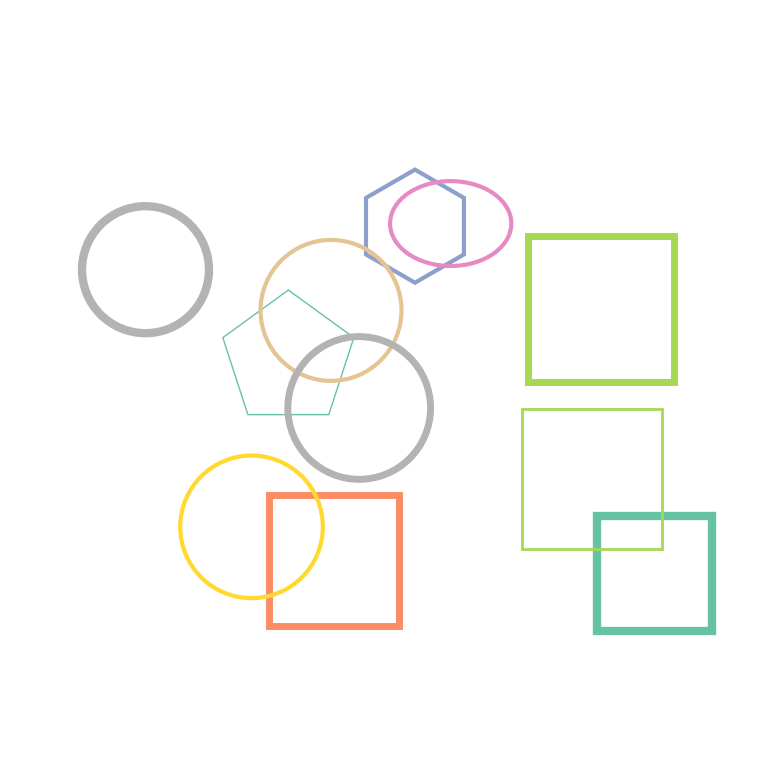[{"shape": "square", "thickness": 3, "radius": 0.37, "center": [0.85, 0.255]}, {"shape": "pentagon", "thickness": 0.5, "radius": 0.45, "center": [0.374, 0.534]}, {"shape": "square", "thickness": 2.5, "radius": 0.42, "center": [0.434, 0.272]}, {"shape": "hexagon", "thickness": 1.5, "radius": 0.37, "center": [0.539, 0.706]}, {"shape": "oval", "thickness": 1.5, "radius": 0.39, "center": [0.585, 0.71]}, {"shape": "square", "thickness": 2.5, "radius": 0.47, "center": [0.781, 0.599]}, {"shape": "square", "thickness": 1, "radius": 0.46, "center": [0.769, 0.378]}, {"shape": "circle", "thickness": 1.5, "radius": 0.46, "center": [0.327, 0.316]}, {"shape": "circle", "thickness": 1.5, "radius": 0.46, "center": [0.43, 0.597]}, {"shape": "circle", "thickness": 2.5, "radius": 0.46, "center": [0.466, 0.47]}, {"shape": "circle", "thickness": 3, "radius": 0.41, "center": [0.189, 0.65]}]